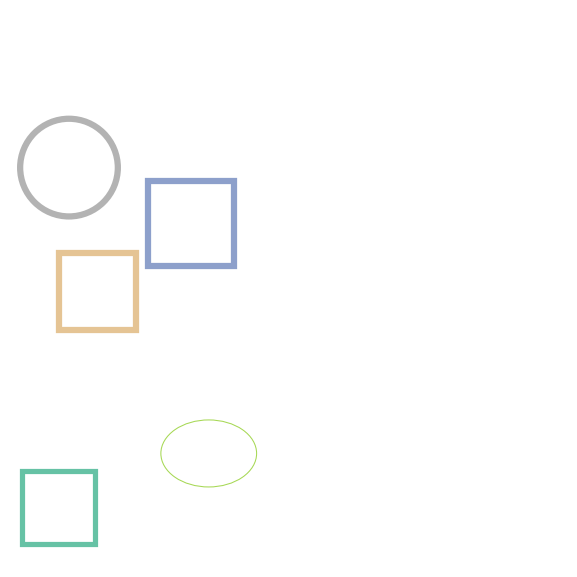[{"shape": "square", "thickness": 2.5, "radius": 0.32, "center": [0.102, 0.121]}, {"shape": "square", "thickness": 3, "radius": 0.37, "center": [0.331, 0.612]}, {"shape": "oval", "thickness": 0.5, "radius": 0.41, "center": [0.361, 0.214]}, {"shape": "square", "thickness": 3, "radius": 0.33, "center": [0.168, 0.494]}, {"shape": "circle", "thickness": 3, "radius": 0.42, "center": [0.119, 0.709]}]